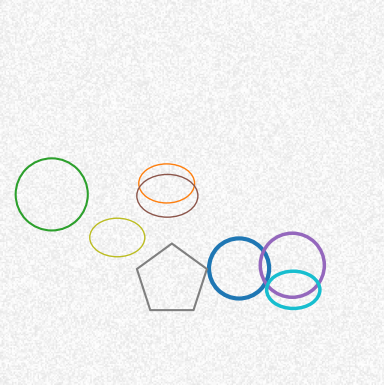[{"shape": "circle", "thickness": 3, "radius": 0.39, "center": [0.621, 0.303]}, {"shape": "oval", "thickness": 1, "radius": 0.36, "center": [0.433, 0.524]}, {"shape": "circle", "thickness": 1.5, "radius": 0.47, "center": [0.134, 0.495]}, {"shape": "circle", "thickness": 2.5, "radius": 0.42, "center": [0.759, 0.311]}, {"shape": "oval", "thickness": 1, "radius": 0.4, "center": [0.435, 0.491]}, {"shape": "pentagon", "thickness": 1.5, "radius": 0.48, "center": [0.446, 0.272]}, {"shape": "oval", "thickness": 1, "radius": 0.36, "center": [0.305, 0.383]}, {"shape": "oval", "thickness": 2.5, "radius": 0.35, "center": [0.762, 0.247]}]